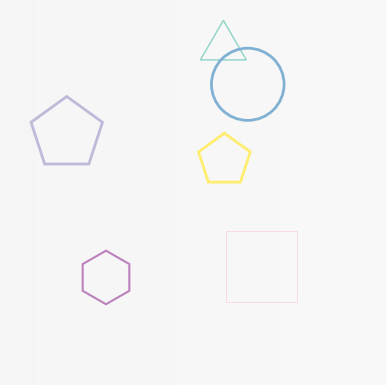[{"shape": "triangle", "thickness": 1, "radius": 0.34, "center": [0.576, 0.879]}, {"shape": "pentagon", "thickness": 2, "radius": 0.48, "center": [0.172, 0.652]}, {"shape": "circle", "thickness": 2, "radius": 0.47, "center": [0.639, 0.781]}, {"shape": "square", "thickness": 0.5, "radius": 0.46, "center": [0.674, 0.307]}, {"shape": "hexagon", "thickness": 1.5, "radius": 0.35, "center": [0.274, 0.279]}, {"shape": "pentagon", "thickness": 2, "radius": 0.35, "center": [0.579, 0.584]}]